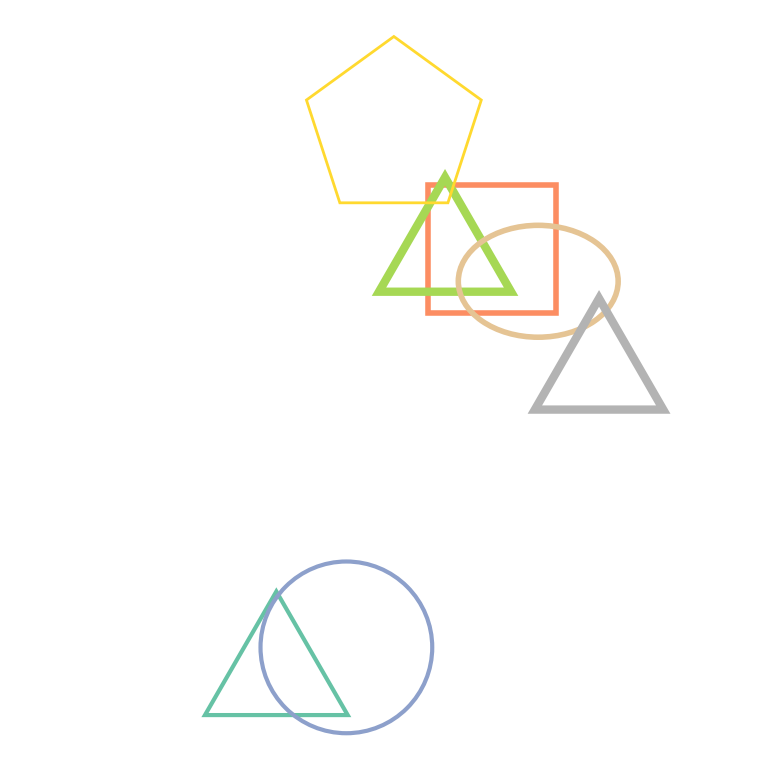[{"shape": "triangle", "thickness": 1.5, "radius": 0.54, "center": [0.359, 0.125]}, {"shape": "square", "thickness": 2, "radius": 0.42, "center": [0.639, 0.677]}, {"shape": "circle", "thickness": 1.5, "radius": 0.56, "center": [0.45, 0.159]}, {"shape": "triangle", "thickness": 3, "radius": 0.5, "center": [0.578, 0.671]}, {"shape": "pentagon", "thickness": 1, "radius": 0.6, "center": [0.512, 0.833]}, {"shape": "oval", "thickness": 2, "radius": 0.52, "center": [0.699, 0.635]}, {"shape": "triangle", "thickness": 3, "radius": 0.48, "center": [0.778, 0.516]}]